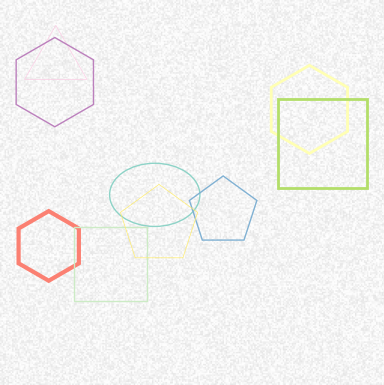[{"shape": "oval", "thickness": 1, "radius": 0.59, "center": [0.402, 0.494]}, {"shape": "hexagon", "thickness": 2, "radius": 0.57, "center": [0.804, 0.716]}, {"shape": "hexagon", "thickness": 3, "radius": 0.45, "center": [0.127, 0.361]}, {"shape": "pentagon", "thickness": 1, "radius": 0.46, "center": [0.58, 0.451]}, {"shape": "square", "thickness": 2, "radius": 0.58, "center": [0.838, 0.628]}, {"shape": "triangle", "thickness": 0.5, "radius": 0.47, "center": [0.145, 0.841]}, {"shape": "hexagon", "thickness": 1, "radius": 0.58, "center": [0.142, 0.787]}, {"shape": "square", "thickness": 1, "radius": 0.48, "center": [0.287, 0.314]}, {"shape": "pentagon", "thickness": 0.5, "radius": 0.53, "center": [0.413, 0.416]}]